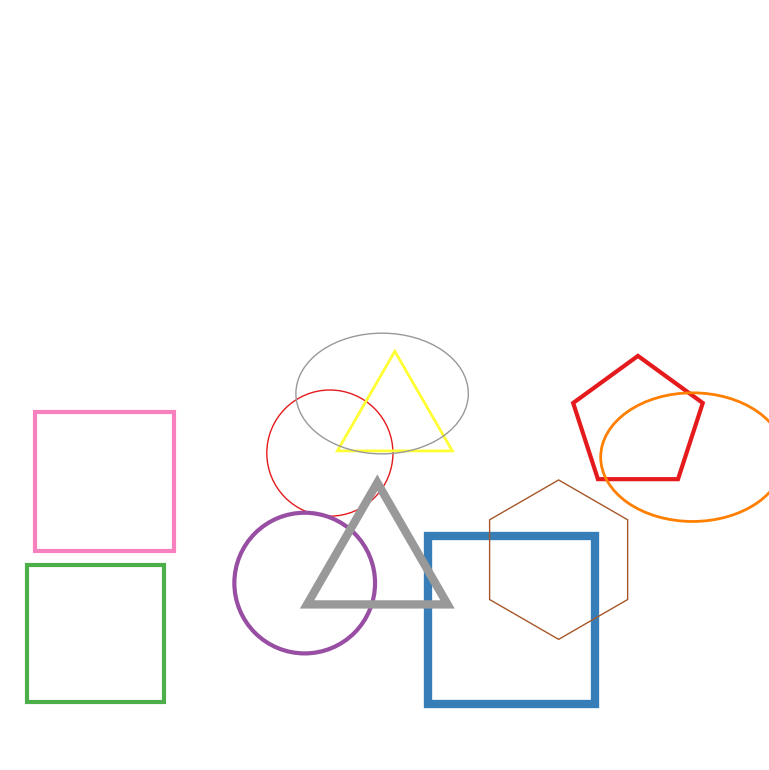[{"shape": "circle", "thickness": 0.5, "radius": 0.41, "center": [0.428, 0.412]}, {"shape": "pentagon", "thickness": 1.5, "radius": 0.44, "center": [0.829, 0.449]}, {"shape": "square", "thickness": 3, "radius": 0.54, "center": [0.664, 0.195]}, {"shape": "square", "thickness": 1.5, "radius": 0.44, "center": [0.124, 0.178]}, {"shape": "circle", "thickness": 1.5, "radius": 0.46, "center": [0.396, 0.243]}, {"shape": "oval", "thickness": 1, "radius": 0.6, "center": [0.899, 0.406]}, {"shape": "triangle", "thickness": 1, "radius": 0.43, "center": [0.513, 0.458]}, {"shape": "hexagon", "thickness": 0.5, "radius": 0.52, "center": [0.725, 0.273]}, {"shape": "square", "thickness": 1.5, "radius": 0.45, "center": [0.135, 0.375]}, {"shape": "triangle", "thickness": 3, "radius": 0.53, "center": [0.49, 0.268]}, {"shape": "oval", "thickness": 0.5, "radius": 0.56, "center": [0.496, 0.489]}]